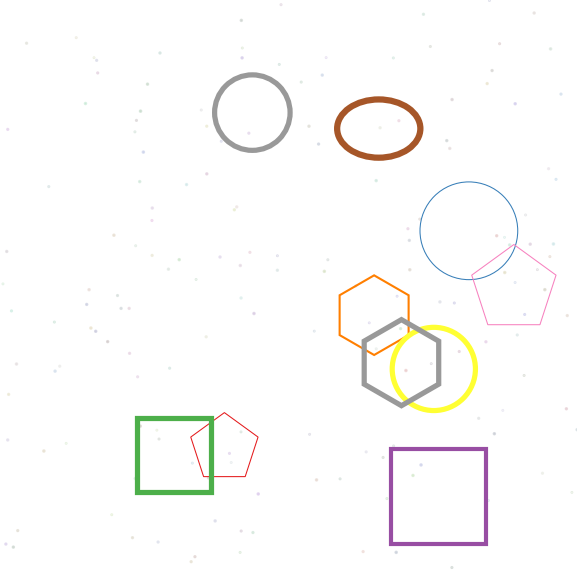[{"shape": "pentagon", "thickness": 0.5, "radius": 0.31, "center": [0.389, 0.223]}, {"shape": "circle", "thickness": 0.5, "radius": 0.42, "center": [0.812, 0.6]}, {"shape": "square", "thickness": 2.5, "radius": 0.32, "center": [0.301, 0.211]}, {"shape": "square", "thickness": 2, "radius": 0.41, "center": [0.759, 0.139]}, {"shape": "hexagon", "thickness": 1, "radius": 0.34, "center": [0.648, 0.453]}, {"shape": "circle", "thickness": 2.5, "radius": 0.36, "center": [0.751, 0.36]}, {"shape": "oval", "thickness": 3, "radius": 0.36, "center": [0.656, 0.777]}, {"shape": "pentagon", "thickness": 0.5, "radius": 0.38, "center": [0.89, 0.499]}, {"shape": "hexagon", "thickness": 2.5, "radius": 0.37, "center": [0.695, 0.371]}, {"shape": "circle", "thickness": 2.5, "radius": 0.33, "center": [0.437, 0.804]}]